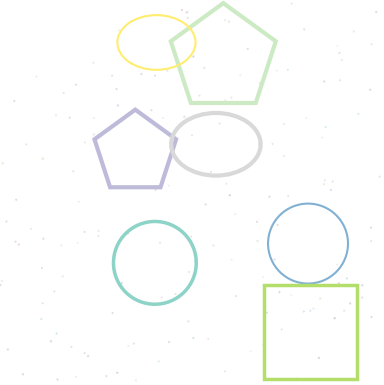[{"shape": "circle", "thickness": 2.5, "radius": 0.54, "center": [0.402, 0.317]}, {"shape": "pentagon", "thickness": 3, "radius": 0.56, "center": [0.351, 0.604]}, {"shape": "circle", "thickness": 1.5, "radius": 0.52, "center": [0.8, 0.367]}, {"shape": "square", "thickness": 2.5, "radius": 0.61, "center": [0.807, 0.138]}, {"shape": "oval", "thickness": 3, "radius": 0.58, "center": [0.561, 0.625]}, {"shape": "pentagon", "thickness": 3, "radius": 0.72, "center": [0.58, 0.849]}, {"shape": "oval", "thickness": 1.5, "radius": 0.51, "center": [0.406, 0.89]}]